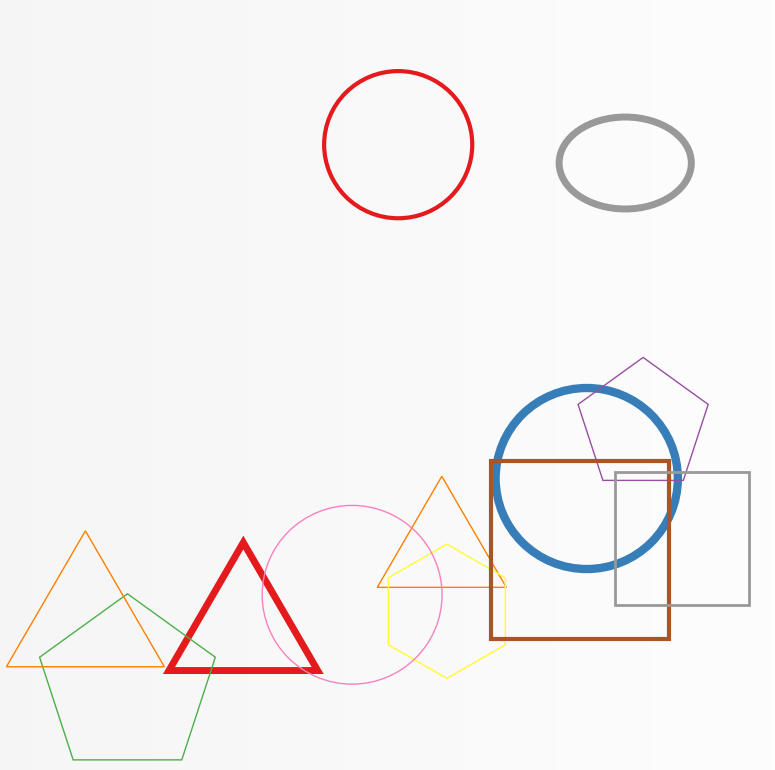[{"shape": "triangle", "thickness": 2.5, "radius": 0.55, "center": [0.314, 0.185]}, {"shape": "circle", "thickness": 1.5, "radius": 0.48, "center": [0.514, 0.812]}, {"shape": "circle", "thickness": 3, "radius": 0.59, "center": [0.757, 0.379]}, {"shape": "pentagon", "thickness": 0.5, "radius": 0.6, "center": [0.164, 0.11]}, {"shape": "pentagon", "thickness": 0.5, "radius": 0.44, "center": [0.83, 0.448]}, {"shape": "triangle", "thickness": 0.5, "radius": 0.59, "center": [0.11, 0.193]}, {"shape": "triangle", "thickness": 0.5, "radius": 0.48, "center": [0.57, 0.285]}, {"shape": "hexagon", "thickness": 0.5, "radius": 0.44, "center": [0.577, 0.206]}, {"shape": "square", "thickness": 1.5, "radius": 0.58, "center": [0.748, 0.286]}, {"shape": "circle", "thickness": 0.5, "radius": 0.58, "center": [0.454, 0.228]}, {"shape": "oval", "thickness": 2.5, "radius": 0.43, "center": [0.807, 0.788]}, {"shape": "square", "thickness": 1, "radius": 0.43, "center": [0.88, 0.301]}]